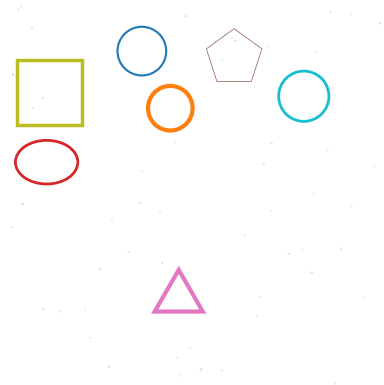[{"shape": "circle", "thickness": 1.5, "radius": 0.32, "center": [0.368, 0.867]}, {"shape": "circle", "thickness": 3, "radius": 0.29, "center": [0.442, 0.719]}, {"shape": "oval", "thickness": 2, "radius": 0.41, "center": [0.121, 0.579]}, {"shape": "pentagon", "thickness": 0.5, "radius": 0.38, "center": [0.608, 0.85]}, {"shape": "triangle", "thickness": 3, "radius": 0.36, "center": [0.464, 0.227]}, {"shape": "square", "thickness": 2.5, "radius": 0.42, "center": [0.128, 0.759]}, {"shape": "circle", "thickness": 2, "radius": 0.33, "center": [0.789, 0.75]}]